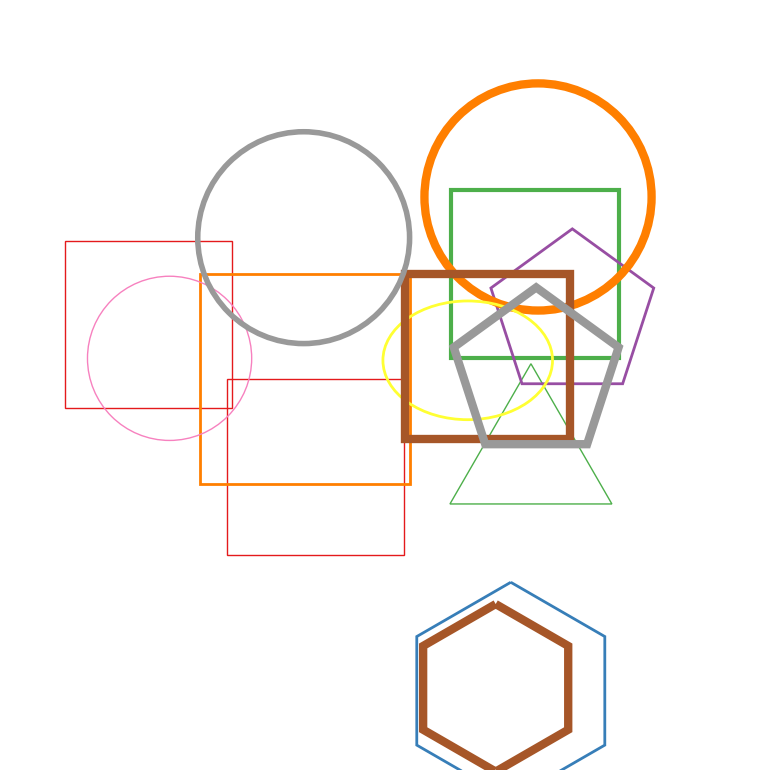[{"shape": "square", "thickness": 0.5, "radius": 0.54, "center": [0.193, 0.579]}, {"shape": "square", "thickness": 0.5, "radius": 0.57, "center": [0.41, 0.394]}, {"shape": "hexagon", "thickness": 1, "radius": 0.7, "center": [0.663, 0.103]}, {"shape": "square", "thickness": 1.5, "radius": 0.55, "center": [0.695, 0.644]}, {"shape": "triangle", "thickness": 0.5, "radius": 0.61, "center": [0.69, 0.406]}, {"shape": "pentagon", "thickness": 1, "radius": 0.56, "center": [0.743, 0.592]}, {"shape": "circle", "thickness": 3, "radius": 0.74, "center": [0.699, 0.744]}, {"shape": "square", "thickness": 1, "radius": 0.68, "center": [0.396, 0.508]}, {"shape": "oval", "thickness": 1, "radius": 0.55, "center": [0.607, 0.532]}, {"shape": "hexagon", "thickness": 3, "radius": 0.54, "center": [0.644, 0.107]}, {"shape": "square", "thickness": 3, "radius": 0.54, "center": [0.633, 0.537]}, {"shape": "circle", "thickness": 0.5, "radius": 0.53, "center": [0.22, 0.535]}, {"shape": "pentagon", "thickness": 3, "radius": 0.56, "center": [0.696, 0.514]}, {"shape": "circle", "thickness": 2, "radius": 0.69, "center": [0.394, 0.691]}]